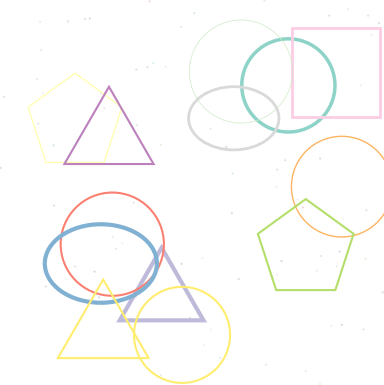[{"shape": "circle", "thickness": 2.5, "radius": 0.61, "center": [0.749, 0.778]}, {"shape": "pentagon", "thickness": 1, "radius": 0.64, "center": [0.195, 0.682]}, {"shape": "triangle", "thickness": 3, "radius": 0.63, "center": [0.42, 0.231]}, {"shape": "circle", "thickness": 1.5, "radius": 0.67, "center": [0.292, 0.366]}, {"shape": "oval", "thickness": 3, "radius": 0.73, "center": [0.262, 0.316]}, {"shape": "circle", "thickness": 1, "radius": 0.65, "center": [0.888, 0.515]}, {"shape": "pentagon", "thickness": 1.5, "radius": 0.65, "center": [0.794, 0.352]}, {"shape": "square", "thickness": 2, "radius": 0.58, "center": [0.873, 0.812]}, {"shape": "oval", "thickness": 2, "radius": 0.59, "center": [0.607, 0.693]}, {"shape": "triangle", "thickness": 1.5, "radius": 0.67, "center": [0.283, 0.641]}, {"shape": "circle", "thickness": 0.5, "radius": 0.67, "center": [0.626, 0.814]}, {"shape": "triangle", "thickness": 1.5, "radius": 0.68, "center": [0.268, 0.138]}, {"shape": "circle", "thickness": 1.5, "radius": 0.62, "center": [0.473, 0.13]}]